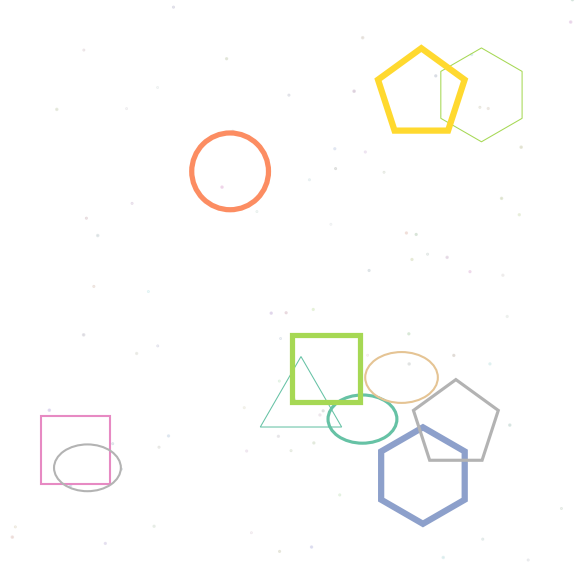[{"shape": "triangle", "thickness": 0.5, "radius": 0.41, "center": [0.521, 0.3]}, {"shape": "oval", "thickness": 1.5, "radius": 0.3, "center": [0.628, 0.273]}, {"shape": "circle", "thickness": 2.5, "radius": 0.33, "center": [0.398, 0.702]}, {"shape": "hexagon", "thickness": 3, "radius": 0.42, "center": [0.732, 0.176]}, {"shape": "square", "thickness": 1, "radius": 0.3, "center": [0.13, 0.22]}, {"shape": "hexagon", "thickness": 0.5, "radius": 0.41, "center": [0.834, 0.835]}, {"shape": "square", "thickness": 2.5, "radius": 0.29, "center": [0.564, 0.361]}, {"shape": "pentagon", "thickness": 3, "radius": 0.39, "center": [0.73, 0.837]}, {"shape": "oval", "thickness": 1, "radius": 0.31, "center": [0.695, 0.345]}, {"shape": "pentagon", "thickness": 1.5, "radius": 0.39, "center": [0.789, 0.265]}, {"shape": "oval", "thickness": 1, "radius": 0.29, "center": [0.151, 0.189]}]